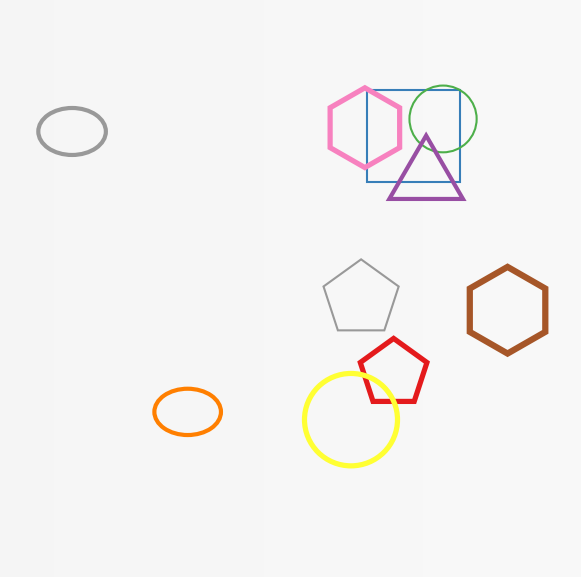[{"shape": "pentagon", "thickness": 2.5, "radius": 0.3, "center": [0.677, 0.353]}, {"shape": "square", "thickness": 1, "radius": 0.4, "center": [0.711, 0.763]}, {"shape": "circle", "thickness": 1, "radius": 0.29, "center": [0.762, 0.793]}, {"shape": "triangle", "thickness": 2, "radius": 0.37, "center": [0.733, 0.691]}, {"shape": "oval", "thickness": 2, "radius": 0.29, "center": [0.323, 0.286]}, {"shape": "circle", "thickness": 2.5, "radius": 0.4, "center": [0.604, 0.272]}, {"shape": "hexagon", "thickness": 3, "radius": 0.38, "center": [0.873, 0.462]}, {"shape": "hexagon", "thickness": 2.5, "radius": 0.35, "center": [0.628, 0.778]}, {"shape": "pentagon", "thickness": 1, "radius": 0.34, "center": [0.621, 0.482]}, {"shape": "oval", "thickness": 2, "radius": 0.29, "center": [0.124, 0.771]}]